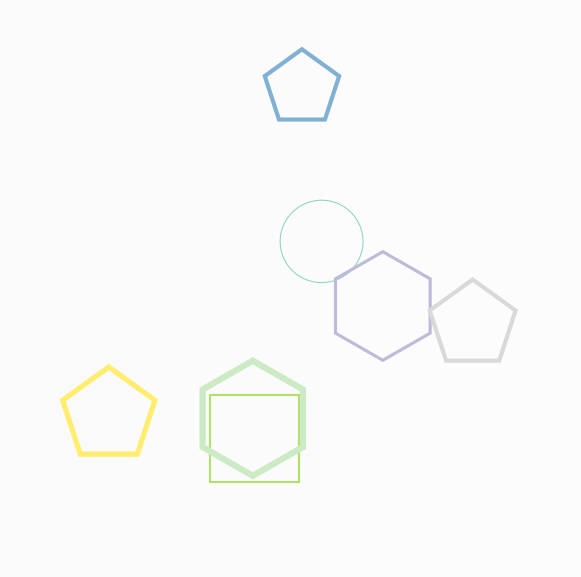[{"shape": "circle", "thickness": 0.5, "radius": 0.36, "center": [0.553, 0.581]}, {"shape": "hexagon", "thickness": 1.5, "radius": 0.47, "center": [0.659, 0.469]}, {"shape": "pentagon", "thickness": 2, "radius": 0.34, "center": [0.519, 0.847]}, {"shape": "square", "thickness": 1, "radius": 0.38, "center": [0.438, 0.24]}, {"shape": "pentagon", "thickness": 2, "radius": 0.39, "center": [0.813, 0.437]}, {"shape": "hexagon", "thickness": 3, "radius": 0.5, "center": [0.435, 0.275]}, {"shape": "pentagon", "thickness": 2.5, "radius": 0.42, "center": [0.187, 0.28]}]